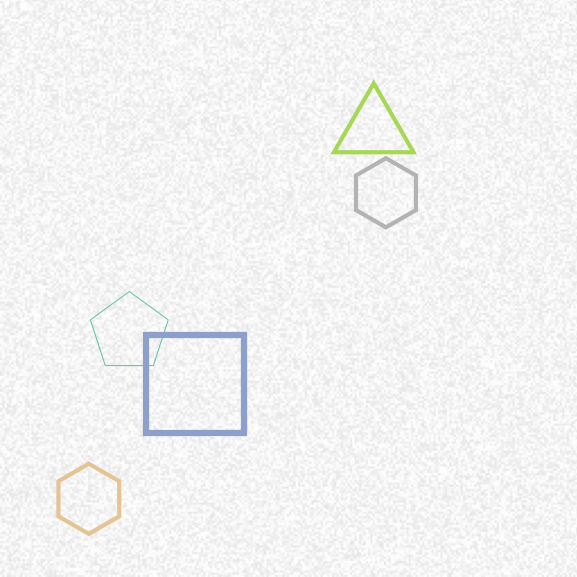[{"shape": "pentagon", "thickness": 0.5, "radius": 0.35, "center": [0.224, 0.423]}, {"shape": "square", "thickness": 3, "radius": 0.42, "center": [0.338, 0.334]}, {"shape": "triangle", "thickness": 2, "radius": 0.4, "center": [0.647, 0.775]}, {"shape": "hexagon", "thickness": 2, "radius": 0.3, "center": [0.154, 0.135]}, {"shape": "hexagon", "thickness": 2, "radius": 0.3, "center": [0.668, 0.665]}]